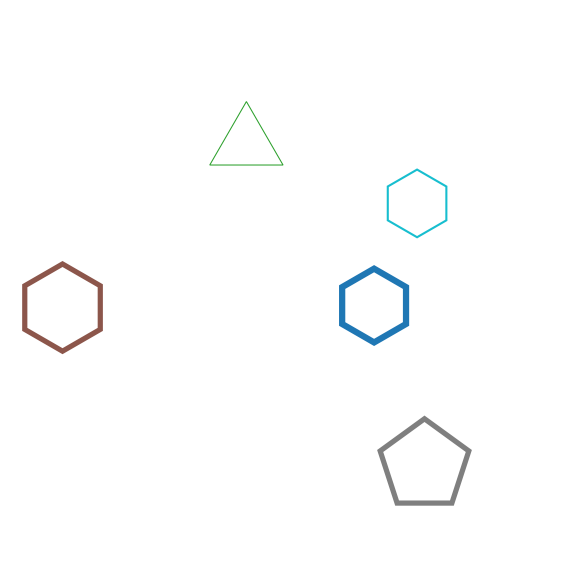[{"shape": "hexagon", "thickness": 3, "radius": 0.32, "center": [0.648, 0.47]}, {"shape": "triangle", "thickness": 0.5, "radius": 0.37, "center": [0.427, 0.75]}, {"shape": "hexagon", "thickness": 2.5, "radius": 0.38, "center": [0.108, 0.467]}, {"shape": "pentagon", "thickness": 2.5, "radius": 0.4, "center": [0.735, 0.193]}, {"shape": "hexagon", "thickness": 1, "radius": 0.29, "center": [0.722, 0.647]}]